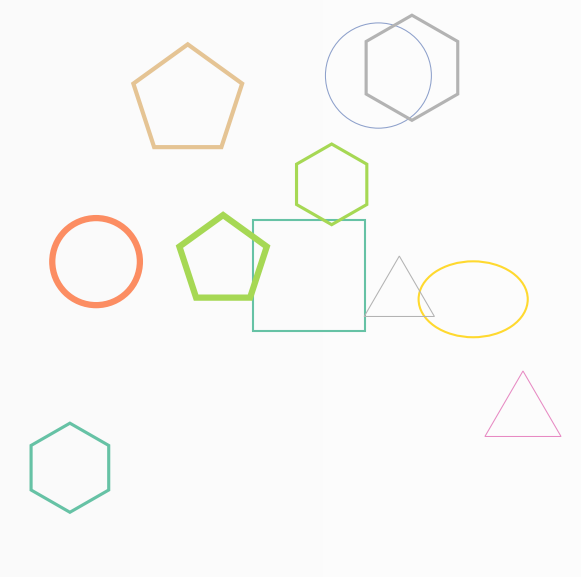[{"shape": "square", "thickness": 1, "radius": 0.48, "center": [0.531, 0.522]}, {"shape": "hexagon", "thickness": 1.5, "radius": 0.39, "center": [0.12, 0.189]}, {"shape": "circle", "thickness": 3, "radius": 0.38, "center": [0.165, 0.546]}, {"shape": "circle", "thickness": 0.5, "radius": 0.46, "center": [0.651, 0.868]}, {"shape": "triangle", "thickness": 0.5, "radius": 0.38, "center": [0.9, 0.281]}, {"shape": "pentagon", "thickness": 3, "radius": 0.4, "center": [0.384, 0.548]}, {"shape": "hexagon", "thickness": 1.5, "radius": 0.35, "center": [0.571, 0.68]}, {"shape": "oval", "thickness": 1, "radius": 0.47, "center": [0.814, 0.481]}, {"shape": "pentagon", "thickness": 2, "radius": 0.49, "center": [0.323, 0.824]}, {"shape": "hexagon", "thickness": 1.5, "radius": 0.45, "center": [0.709, 0.882]}, {"shape": "triangle", "thickness": 0.5, "radius": 0.35, "center": [0.687, 0.486]}]